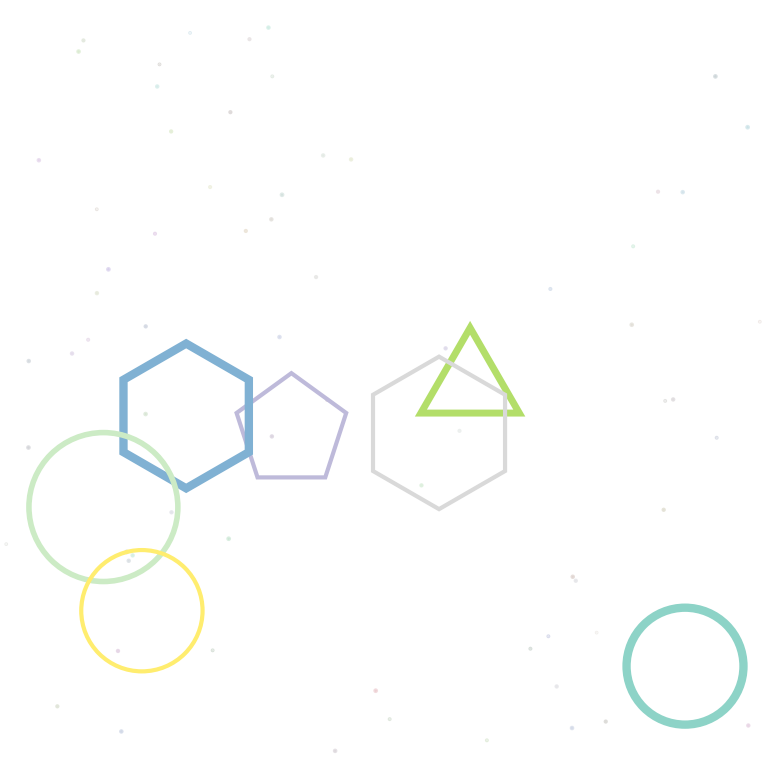[{"shape": "circle", "thickness": 3, "radius": 0.38, "center": [0.89, 0.135]}, {"shape": "pentagon", "thickness": 1.5, "radius": 0.37, "center": [0.378, 0.441]}, {"shape": "hexagon", "thickness": 3, "radius": 0.47, "center": [0.242, 0.46]}, {"shape": "triangle", "thickness": 2.5, "radius": 0.37, "center": [0.611, 0.5]}, {"shape": "hexagon", "thickness": 1.5, "radius": 0.5, "center": [0.57, 0.438]}, {"shape": "circle", "thickness": 2, "radius": 0.48, "center": [0.134, 0.341]}, {"shape": "circle", "thickness": 1.5, "radius": 0.39, "center": [0.184, 0.207]}]